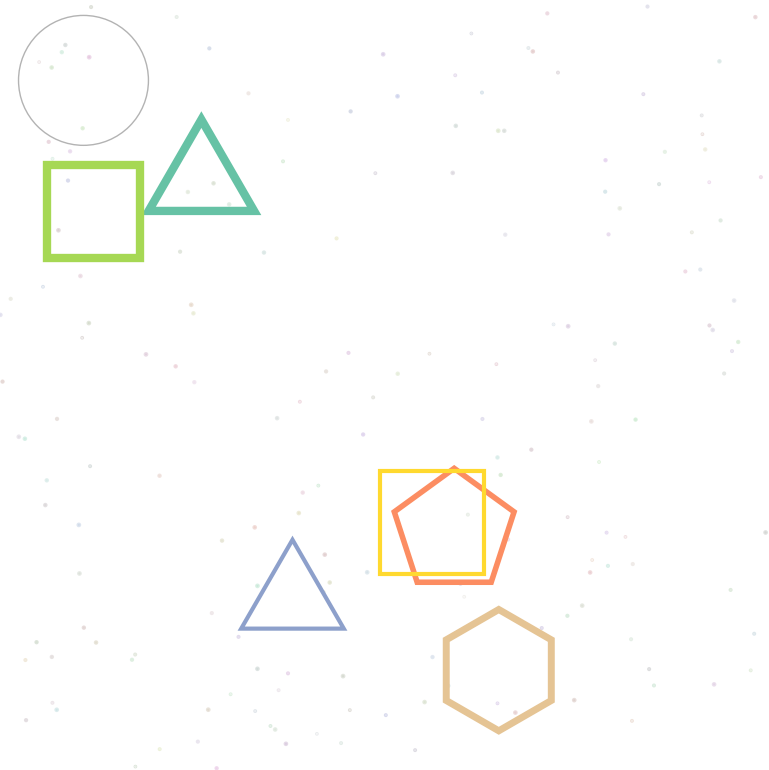[{"shape": "triangle", "thickness": 3, "radius": 0.4, "center": [0.262, 0.766]}, {"shape": "pentagon", "thickness": 2, "radius": 0.41, "center": [0.59, 0.31]}, {"shape": "triangle", "thickness": 1.5, "radius": 0.38, "center": [0.38, 0.222]}, {"shape": "square", "thickness": 3, "radius": 0.3, "center": [0.121, 0.725]}, {"shape": "square", "thickness": 1.5, "radius": 0.34, "center": [0.561, 0.321]}, {"shape": "hexagon", "thickness": 2.5, "radius": 0.39, "center": [0.648, 0.13]}, {"shape": "circle", "thickness": 0.5, "radius": 0.42, "center": [0.108, 0.896]}]